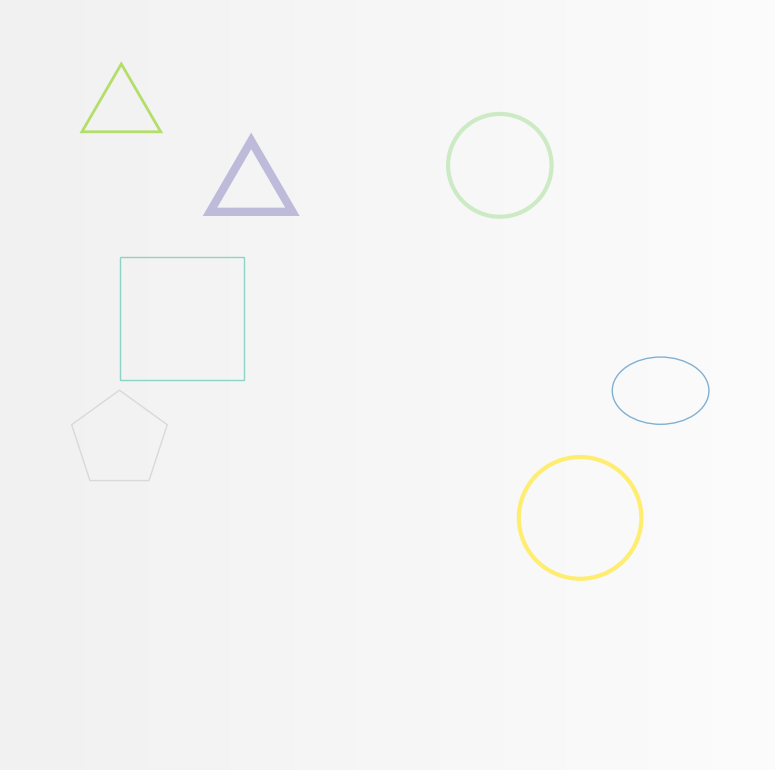[{"shape": "square", "thickness": 0.5, "radius": 0.4, "center": [0.235, 0.586]}, {"shape": "triangle", "thickness": 3, "radius": 0.31, "center": [0.324, 0.756]}, {"shape": "oval", "thickness": 0.5, "radius": 0.31, "center": [0.852, 0.493]}, {"shape": "triangle", "thickness": 1, "radius": 0.29, "center": [0.157, 0.858]}, {"shape": "pentagon", "thickness": 0.5, "radius": 0.32, "center": [0.154, 0.428]}, {"shape": "circle", "thickness": 1.5, "radius": 0.33, "center": [0.645, 0.785]}, {"shape": "circle", "thickness": 1.5, "radius": 0.4, "center": [0.749, 0.327]}]